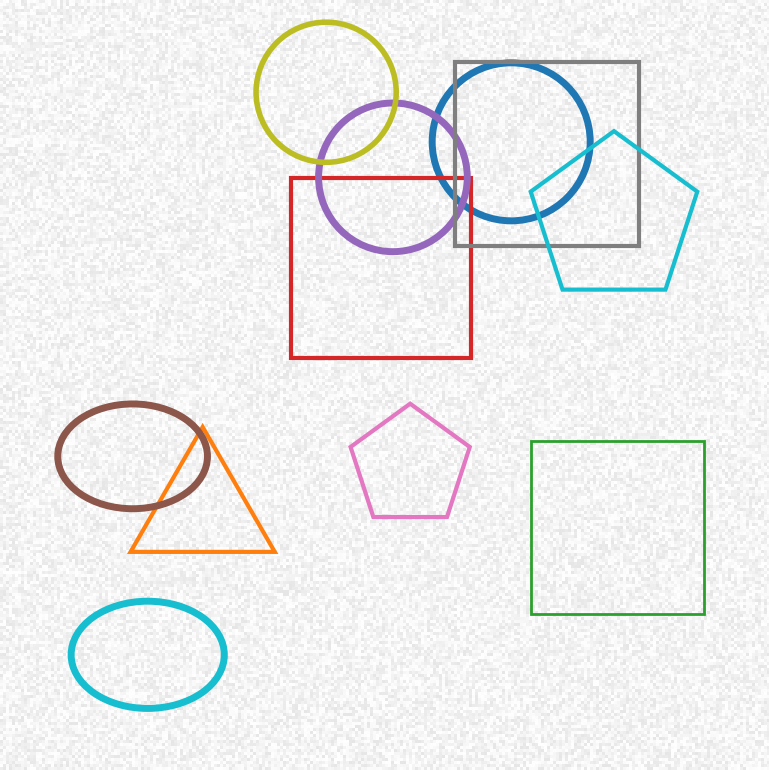[{"shape": "circle", "thickness": 2.5, "radius": 0.51, "center": [0.664, 0.816]}, {"shape": "triangle", "thickness": 1.5, "radius": 0.54, "center": [0.263, 0.337]}, {"shape": "square", "thickness": 1, "radius": 0.56, "center": [0.802, 0.315]}, {"shape": "square", "thickness": 1.5, "radius": 0.58, "center": [0.494, 0.652]}, {"shape": "circle", "thickness": 2.5, "radius": 0.48, "center": [0.51, 0.77]}, {"shape": "oval", "thickness": 2.5, "radius": 0.49, "center": [0.172, 0.407]}, {"shape": "pentagon", "thickness": 1.5, "radius": 0.41, "center": [0.533, 0.394]}, {"shape": "square", "thickness": 1.5, "radius": 0.6, "center": [0.711, 0.8]}, {"shape": "circle", "thickness": 2, "radius": 0.46, "center": [0.424, 0.88]}, {"shape": "oval", "thickness": 2.5, "radius": 0.5, "center": [0.192, 0.15]}, {"shape": "pentagon", "thickness": 1.5, "radius": 0.57, "center": [0.797, 0.716]}]